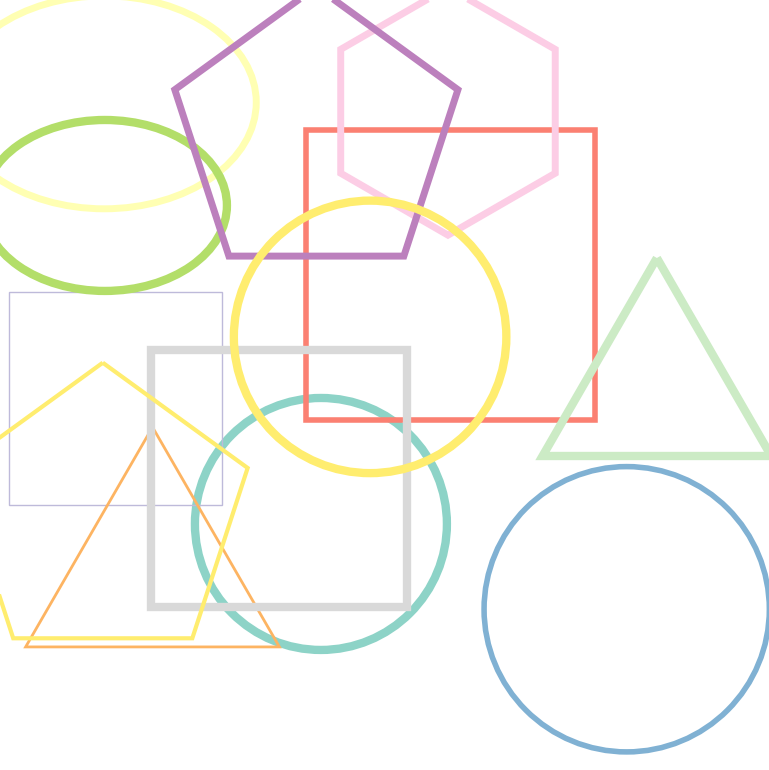[{"shape": "circle", "thickness": 3, "radius": 0.82, "center": [0.417, 0.32]}, {"shape": "oval", "thickness": 2.5, "radius": 0.99, "center": [0.135, 0.867]}, {"shape": "square", "thickness": 0.5, "radius": 0.69, "center": [0.149, 0.482]}, {"shape": "square", "thickness": 2, "radius": 0.94, "center": [0.585, 0.643]}, {"shape": "circle", "thickness": 2, "radius": 0.93, "center": [0.814, 0.209]}, {"shape": "triangle", "thickness": 1, "radius": 0.95, "center": [0.198, 0.255]}, {"shape": "oval", "thickness": 3, "radius": 0.79, "center": [0.136, 0.733]}, {"shape": "hexagon", "thickness": 2.5, "radius": 0.8, "center": [0.582, 0.855]}, {"shape": "square", "thickness": 3, "radius": 0.83, "center": [0.362, 0.379]}, {"shape": "pentagon", "thickness": 2.5, "radius": 0.97, "center": [0.411, 0.824]}, {"shape": "triangle", "thickness": 3, "radius": 0.86, "center": [0.853, 0.494]}, {"shape": "circle", "thickness": 3, "radius": 0.88, "center": [0.481, 0.563]}, {"shape": "pentagon", "thickness": 1.5, "radius": 0.99, "center": [0.133, 0.331]}]